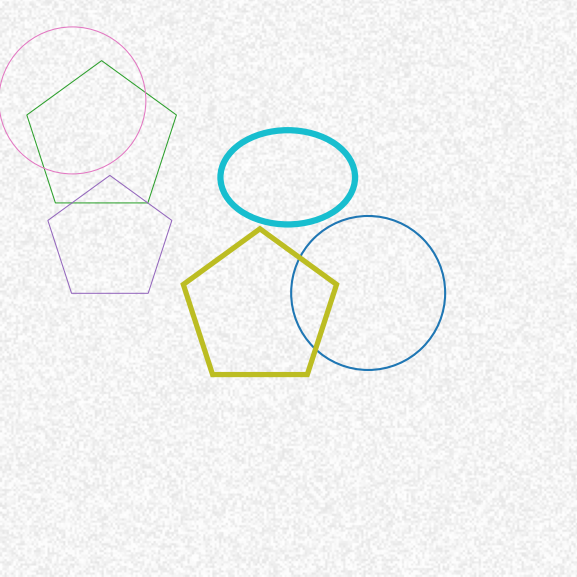[{"shape": "circle", "thickness": 1, "radius": 0.67, "center": [0.638, 0.492]}, {"shape": "pentagon", "thickness": 0.5, "radius": 0.68, "center": [0.176, 0.758]}, {"shape": "pentagon", "thickness": 0.5, "radius": 0.56, "center": [0.19, 0.583]}, {"shape": "circle", "thickness": 0.5, "radius": 0.64, "center": [0.125, 0.825]}, {"shape": "pentagon", "thickness": 2.5, "radius": 0.7, "center": [0.45, 0.463]}, {"shape": "oval", "thickness": 3, "radius": 0.58, "center": [0.498, 0.692]}]